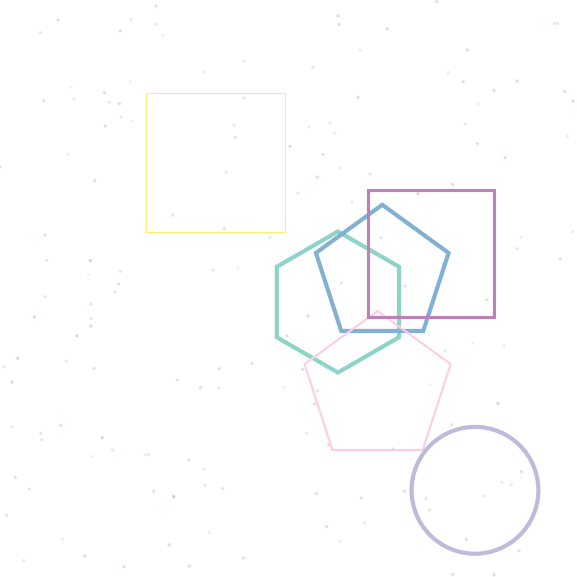[{"shape": "hexagon", "thickness": 2, "radius": 0.61, "center": [0.585, 0.476]}, {"shape": "circle", "thickness": 2, "radius": 0.55, "center": [0.822, 0.15]}, {"shape": "pentagon", "thickness": 2, "radius": 0.6, "center": [0.662, 0.524]}, {"shape": "pentagon", "thickness": 1, "radius": 0.67, "center": [0.654, 0.328]}, {"shape": "square", "thickness": 1.5, "radius": 0.55, "center": [0.746, 0.56]}, {"shape": "square", "thickness": 0.5, "radius": 0.6, "center": [0.373, 0.717]}]